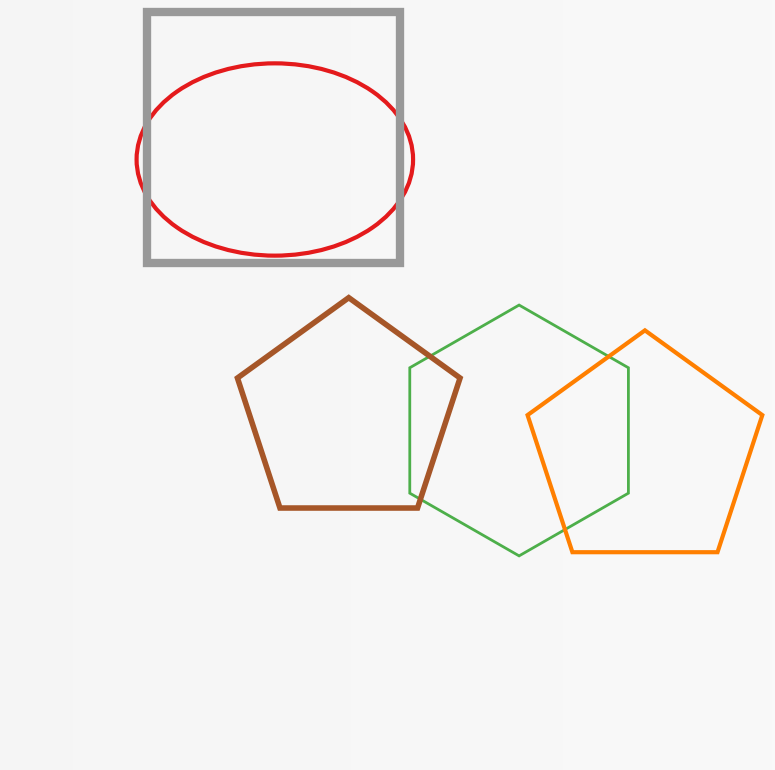[{"shape": "oval", "thickness": 1.5, "radius": 0.89, "center": [0.355, 0.793]}, {"shape": "hexagon", "thickness": 1, "radius": 0.81, "center": [0.67, 0.441]}, {"shape": "pentagon", "thickness": 1.5, "radius": 0.8, "center": [0.832, 0.412]}, {"shape": "pentagon", "thickness": 2, "radius": 0.76, "center": [0.45, 0.462]}, {"shape": "square", "thickness": 3, "radius": 0.82, "center": [0.353, 0.821]}]